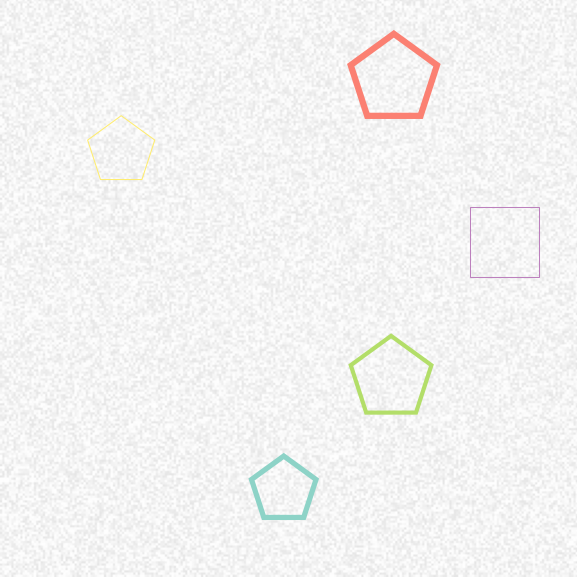[{"shape": "pentagon", "thickness": 2.5, "radius": 0.29, "center": [0.491, 0.151]}, {"shape": "pentagon", "thickness": 3, "radius": 0.39, "center": [0.682, 0.862]}, {"shape": "pentagon", "thickness": 2, "radius": 0.37, "center": [0.677, 0.344]}, {"shape": "square", "thickness": 0.5, "radius": 0.3, "center": [0.874, 0.58]}, {"shape": "pentagon", "thickness": 0.5, "radius": 0.31, "center": [0.21, 0.738]}]